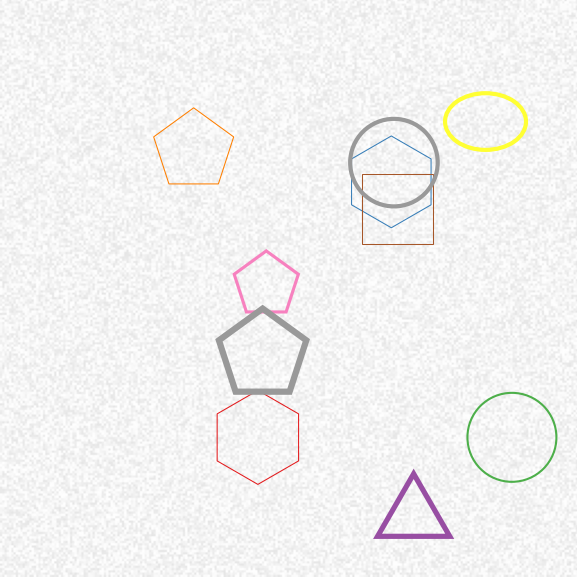[{"shape": "hexagon", "thickness": 0.5, "radius": 0.41, "center": [0.447, 0.242]}, {"shape": "hexagon", "thickness": 0.5, "radius": 0.4, "center": [0.678, 0.684]}, {"shape": "circle", "thickness": 1, "radius": 0.39, "center": [0.886, 0.242]}, {"shape": "triangle", "thickness": 2.5, "radius": 0.36, "center": [0.716, 0.107]}, {"shape": "pentagon", "thickness": 0.5, "radius": 0.36, "center": [0.335, 0.74]}, {"shape": "oval", "thickness": 2, "radius": 0.35, "center": [0.841, 0.789]}, {"shape": "square", "thickness": 0.5, "radius": 0.3, "center": [0.688, 0.637]}, {"shape": "pentagon", "thickness": 1.5, "radius": 0.29, "center": [0.461, 0.506]}, {"shape": "circle", "thickness": 2, "radius": 0.38, "center": [0.682, 0.718]}, {"shape": "pentagon", "thickness": 3, "radius": 0.4, "center": [0.455, 0.385]}]